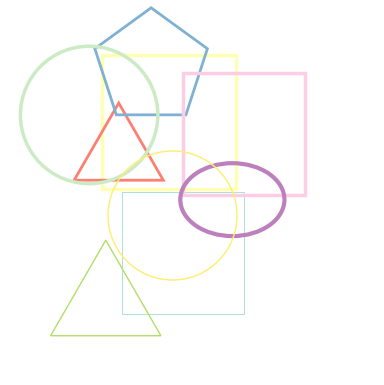[{"shape": "square", "thickness": 0.5, "radius": 0.79, "center": [0.474, 0.343]}, {"shape": "square", "thickness": 2.5, "radius": 0.87, "center": [0.439, 0.684]}, {"shape": "triangle", "thickness": 2, "radius": 0.67, "center": [0.308, 0.599]}, {"shape": "pentagon", "thickness": 2, "radius": 0.77, "center": [0.393, 0.826]}, {"shape": "triangle", "thickness": 1, "radius": 0.83, "center": [0.275, 0.211]}, {"shape": "square", "thickness": 2.5, "radius": 0.79, "center": [0.634, 0.653]}, {"shape": "oval", "thickness": 3, "radius": 0.68, "center": [0.604, 0.481]}, {"shape": "circle", "thickness": 2.5, "radius": 0.89, "center": [0.232, 0.701]}, {"shape": "circle", "thickness": 1, "radius": 0.84, "center": [0.448, 0.44]}]